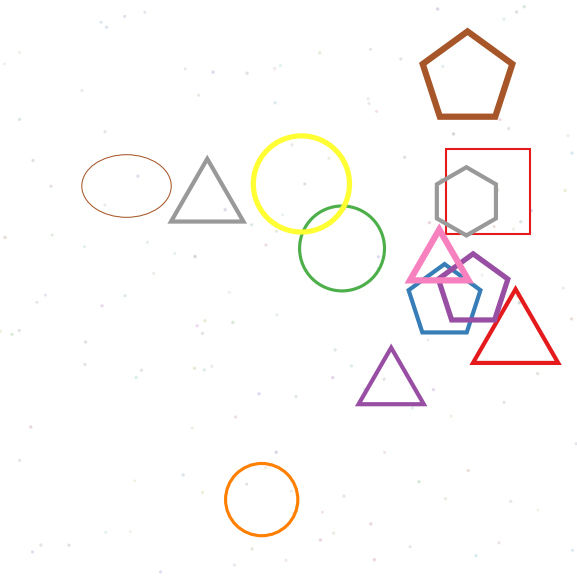[{"shape": "triangle", "thickness": 2, "radius": 0.43, "center": [0.893, 0.413]}, {"shape": "square", "thickness": 1, "radius": 0.36, "center": [0.845, 0.668]}, {"shape": "pentagon", "thickness": 2, "radius": 0.33, "center": [0.77, 0.476]}, {"shape": "circle", "thickness": 1.5, "radius": 0.37, "center": [0.592, 0.569]}, {"shape": "pentagon", "thickness": 2.5, "radius": 0.32, "center": [0.819, 0.496]}, {"shape": "triangle", "thickness": 2, "radius": 0.33, "center": [0.677, 0.332]}, {"shape": "circle", "thickness": 1.5, "radius": 0.31, "center": [0.453, 0.134]}, {"shape": "circle", "thickness": 2.5, "radius": 0.42, "center": [0.522, 0.681]}, {"shape": "oval", "thickness": 0.5, "radius": 0.39, "center": [0.219, 0.677]}, {"shape": "pentagon", "thickness": 3, "radius": 0.41, "center": [0.81, 0.863]}, {"shape": "triangle", "thickness": 3, "radius": 0.29, "center": [0.761, 0.543]}, {"shape": "triangle", "thickness": 2, "radius": 0.36, "center": [0.359, 0.652]}, {"shape": "hexagon", "thickness": 2, "radius": 0.3, "center": [0.808, 0.65]}]